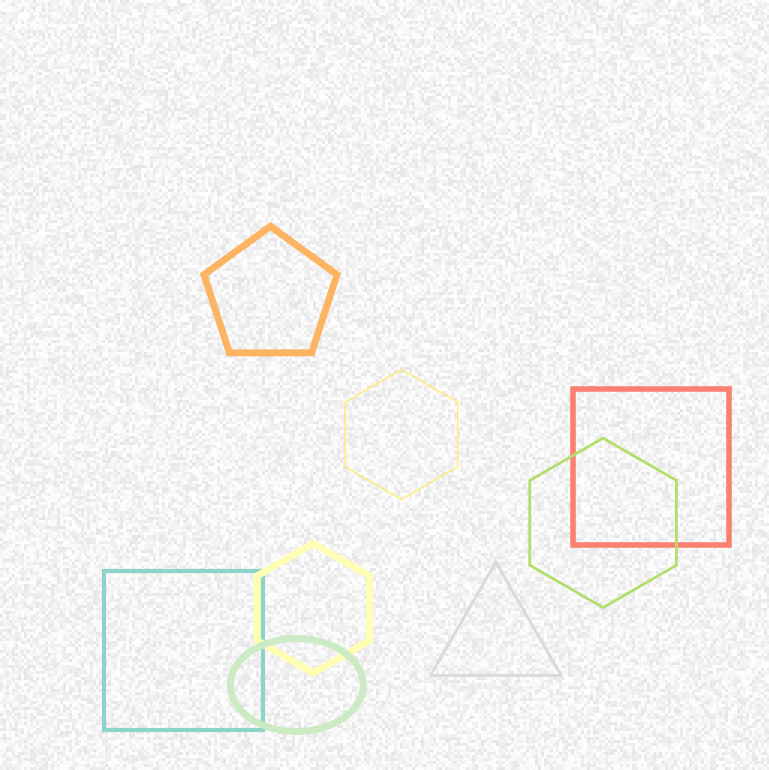[{"shape": "square", "thickness": 1.5, "radius": 0.52, "center": [0.238, 0.155]}, {"shape": "hexagon", "thickness": 2.5, "radius": 0.42, "center": [0.407, 0.21]}, {"shape": "square", "thickness": 2, "radius": 0.51, "center": [0.846, 0.394]}, {"shape": "pentagon", "thickness": 2.5, "radius": 0.45, "center": [0.351, 0.615]}, {"shape": "hexagon", "thickness": 1, "radius": 0.55, "center": [0.783, 0.321]}, {"shape": "triangle", "thickness": 1, "radius": 0.49, "center": [0.644, 0.172]}, {"shape": "oval", "thickness": 2.5, "radius": 0.43, "center": [0.385, 0.11]}, {"shape": "hexagon", "thickness": 0.5, "radius": 0.42, "center": [0.521, 0.436]}]